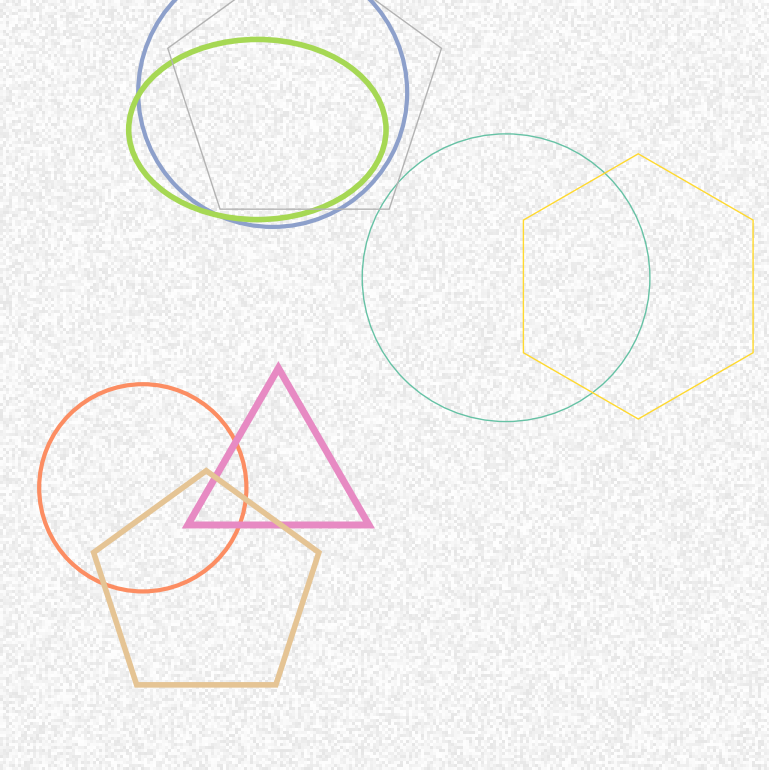[{"shape": "circle", "thickness": 0.5, "radius": 0.93, "center": [0.657, 0.639]}, {"shape": "circle", "thickness": 1.5, "radius": 0.67, "center": [0.185, 0.366]}, {"shape": "circle", "thickness": 1.5, "radius": 0.87, "center": [0.354, 0.88]}, {"shape": "triangle", "thickness": 2.5, "radius": 0.68, "center": [0.362, 0.386]}, {"shape": "oval", "thickness": 2, "radius": 0.84, "center": [0.334, 0.832]}, {"shape": "hexagon", "thickness": 0.5, "radius": 0.86, "center": [0.829, 0.628]}, {"shape": "pentagon", "thickness": 2, "radius": 0.77, "center": [0.268, 0.235]}, {"shape": "pentagon", "thickness": 0.5, "radius": 0.93, "center": [0.396, 0.88]}]